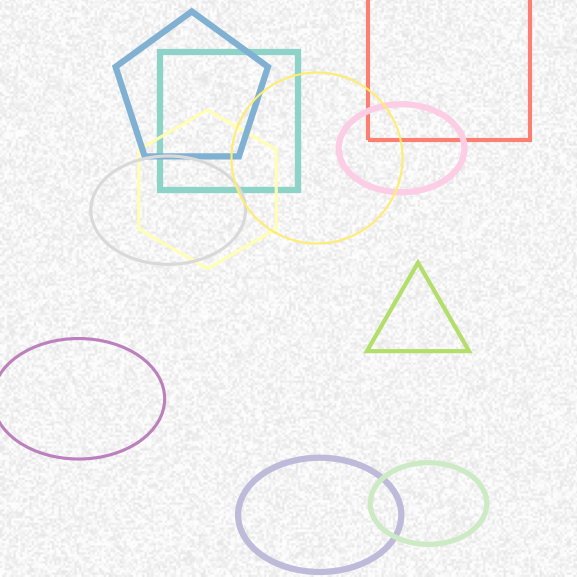[{"shape": "square", "thickness": 3, "radius": 0.6, "center": [0.396, 0.789]}, {"shape": "hexagon", "thickness": 1.5, "radius": 0.69, "center": [0.359, 0.671]}, {"shape": "oval", "thickness": 3, "radius": 0.71, "center": [0.554, 0.108]}, {"shape": "square", "thickness": 2, "radius": 0.7, "center": [0.778, 0.897]}, {"shape": "pentagon", "thickness": 3, "radius": 0.69, "center": [0.332, 0.841]}, {"shape": "triangle", "thickness": 2, "radius": 0.51, "center": [0.724, 0.442]}, {"shape": "oval", "thickness": 3, "radius": 0.54, "center": [0.695, 0.742]}, {"shape": "oval", "thickness": 1.5, "radius": 0.67, "center": [0.291, 0.635]}, {"shape": "oval", "thickness": 1.5, "radius": 0.75, "center": [0.136, 0.309]}, {"shape": "oval", "thickness": 2.5, "radius": 0.5, "center": [0.742, 0.127]}, {"shape": "circle", "thickness": 1, "radius": 0.74, "center": [0.549, 0.725]}]